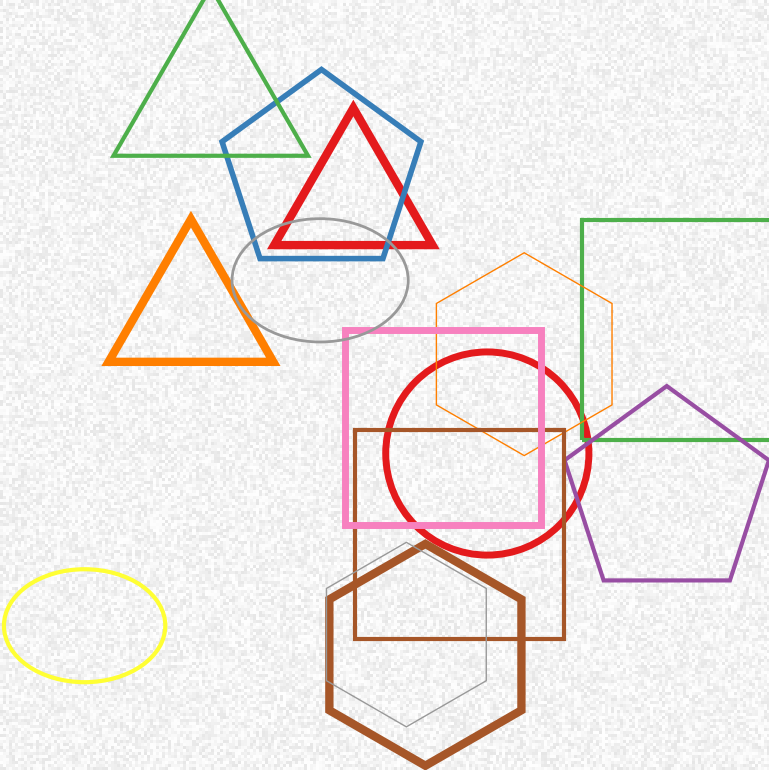[{"shape": "triangle", "thickness": 3, "radius": 0.59, "center": [0.459, 0.741]}, {"shape": "circle", "thickness": 2.5, "radius": 0.66, "center": [0.633, 0.411]}, {"shape": "pentagon", "thickness": 2, "radius": 0.68, "center": [0.418, 0.774]}, {"shape": "square", "thickness": 1.5, "radius": 0.71, "center": [0.898, 0.572]}, {"shape": "triangle", "thickness": 1.5, "radius": 0.73, "center": [0.274, 0.871]}, {"shape": "pentagon", "thickness": 1.5, "radius": 0.7, "center": [0.866, 0.359]}, {"shape": "triangle", "thickness": 3, "radius": 0.62, "center": [0.248, 0.592]}, {"shape": "hexagon", "thickness": 0.5, "radius": 0.66, "center": [0.681, 0.54]}, {"shape": "oval", "thickness": 1.5, "radius": 0.52, "center": [0.11, 0.187]}, {"shape": "square", "thickness": 1.5, "radius": 0.68, "center": [0.597, 0.306]}, {"shape": "hexagon", "thickness": 3, "radius": 0.72, "center": [0.552, 0.15]}, {"shape": "square", "thickness": 2.5, "radius": 0.64, "center": [0.575, 0.445]}, {"shape": "oval", "thickness": 1, "radius": 0.57, "center": [0.416, 0.636]}, {"shape": "hexagon", "thickness": 0.5, "radius": 0.6, "center": [0.528, 0.176]}]